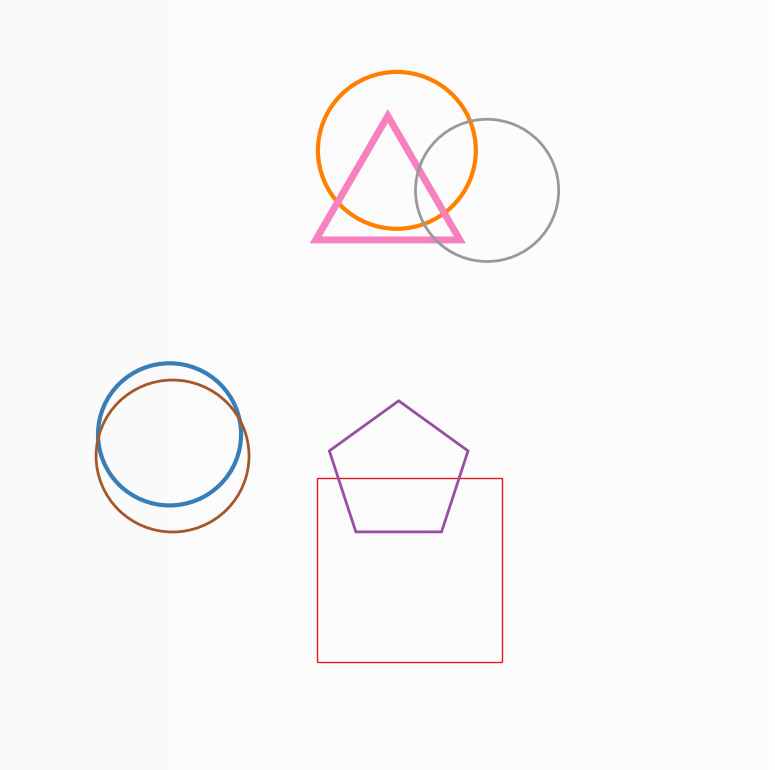[{"shape": "square", "thickness": 0.5, "radius": 0.6, "center": [0.529, 0.26]}, {"shape": "circle", "thickness": 1.5, "radius": 0.46, "center": [0.219, 0.436]}, {"shape": "pentagon", "thickness": 1, "radius": 0.47, "center": [0.514, 0.385]}, {"shape": "circle", "thickness": 1.5, "radius": 0.51, "center": [0.512, 0.805]}, {"shape": "circle", "thickness": 1, "radius": 0.49, "center": [0.223, 0.408]}, {"shape": "triangle", "thickness": 2.5, "radius": 0.54, "center": [0.5, 0.742]}, {"shape": "circle", "thickness": 1, "radius": 0.46, "center": [0.628, 0.753]}]